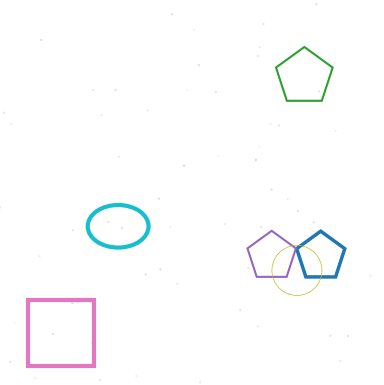[{"shape": "pentagon", "thickness": 2.5, "radius": 0.33, "center": [0.833, 0.334]}, {"shape": "pentagon", "thickness": 1.5, "radius": 0.39, "center": [0.79, 0.801]}, {"shape": "pentagon", "thickness": 1.5, "radius": 0.33, "center": [0.706, 0.334]}, {"shape": "square", "thickness": 3, "radius": 0.43, "center": [0.157, 0.135]}, {"shape": "circle", "thickness": 0.5, "radius": 0.32, "center": [0.771, 0.298]}, {"shape": "oval", "thickness": 3, "radius": 0.39, "center": [0.307, 0.412]}]